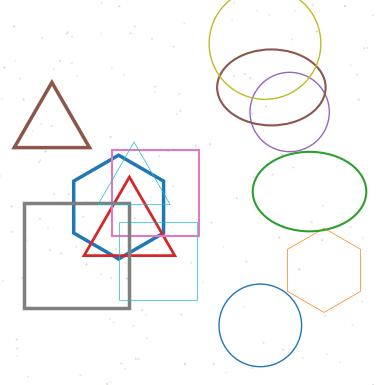[{"shape": "circle", "thickness": 1, "radius": 0.54, "center": [0.676, 0.155]}, {"shape": "hexagon", "thickness": 2.5, "radius": 0.67, "center": [0.308, 0.462]}, {"shape": "hexagon", "thickness": 0.5, "radius": 0.55, "center": [0.842, 0.298]}, {"shape": "oval", "thickness": 1.5, "radius": 0.74, "center": [0.804, 0.502]}, {"shape": "triangle", "thickness": 2, "radius": 0.68, "center": [0.336, 0.404]}, {"shape": "circle", "thickness": 1, "radius": 0.52, "center": [0.752, 0.709]}, {"shape": "triangle", "thickness": 2.5, "radius": 0.56, "center": [0.135, 0.673]}, {"shape": "oval", "thickness": 1.5, "radius": 0.7, "center": [0.705, 0.773]}, {"shape": "square", "thickness": 1.5, "radius": 0.56, "center": [0.403, 0.498]}, {"shape": "square", "thickness": 2.5, "radius": 0.69, "center": [0.199, 0.337]}, {"shape": "circle", "thickness": 1, "radius": 0.73, "center": [0.688, 0.887]}, {"shape": "triangle", "thickness": 0.5, "radius": 0.54, "center": [0.348, 0.523]}, {"shape": "square", "thickness": 0.5, "radius": 0.51, "center": [0.409, 0.323]}]